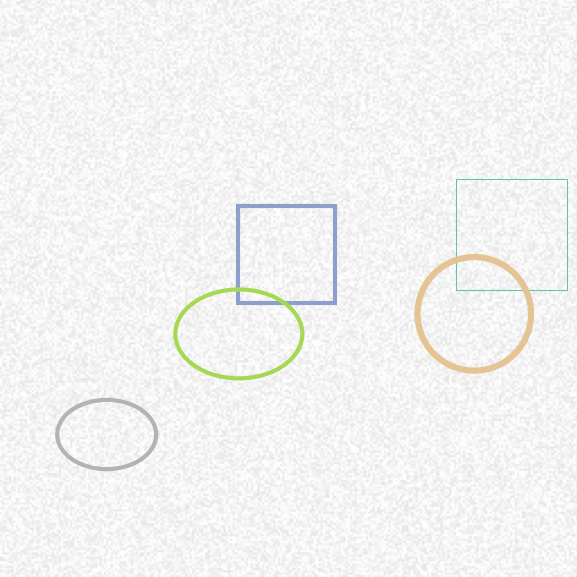[{"shape": "square", "thickness": 0.5, "radius": 0.48, "center": [0.886, 0.593]}, {"shape": "square", "thickness": 2, "radius": 0.42, "center": [0.497, 0.559]}, {"shape": "oval", "thickness": 2, "radius": 0.55, "center": [0.414, 0.421]}, {"shape": "circle", "thickness": 3, "radius": 0.49, "center": [0.821, 0.456]}, {"shape": "oval", "thickness": 2, "radius": 0.43, "center": [0.185, 0.247]}]